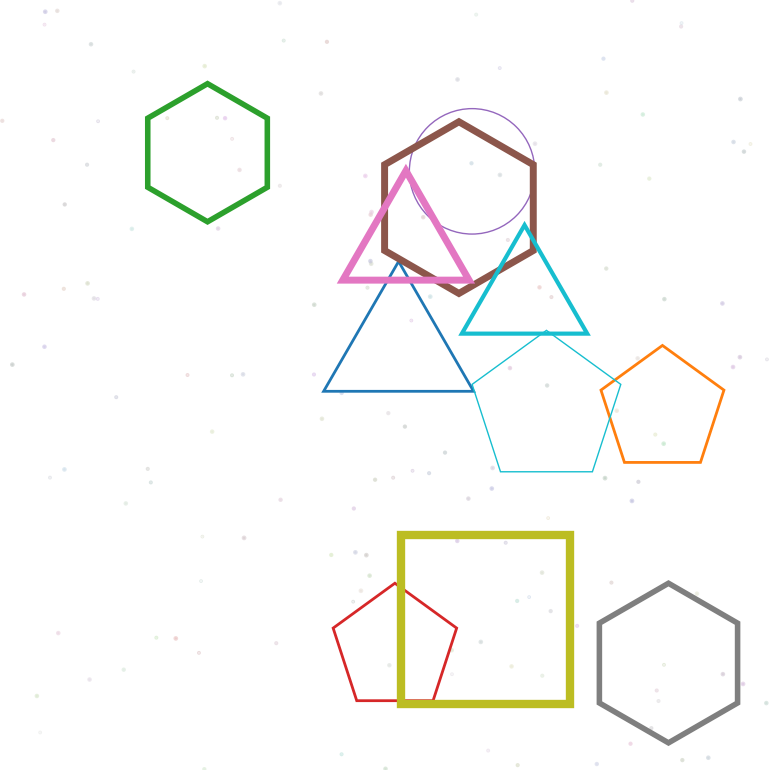[{"shape": "triangle", "thickness": 1, "radius": 0.56, "center": [0.518, 0.548]}, {"shape": "pentagon", "thickness": 1, "radius": 0.42, "center": [0.86, 0.467]}, {"shape": "hexagon", "thickness": 2, "radius": 0.45, "center": [0.27, 0.802]}, {"shape": "pentagon", "thickness": 1, "radius": 0.42, "center": [0.513, 0.158]}, {"shape": "circle", "thickness": 0.5, "radius": 0.41, "center": [0.613, 0.777]}, {"shape": "hexagon", "thickness": 2.5, "radius": 0.56, "center": [0.596, 0.73]}, {"shape": "triangle", "thickness": 2.5, "radius": 0.47, "center": [0.527, 0.684]}, {"shape": "hexagon", "thickness": 2, "radius": 0.52, "center": [0.868, 0.139]}, {"shape": "square", "thickness": 3, "radius": 0.55, "center": [0.631, 0.195]}, {"shape": "pentagon", "thickness": 0.5, "radius": 0.51, "center": [0.71, 0.469]}, {"shape": "triangle", "thickness": 1.5, "radius": 0.47, "center": [0.681, 0.614]}]